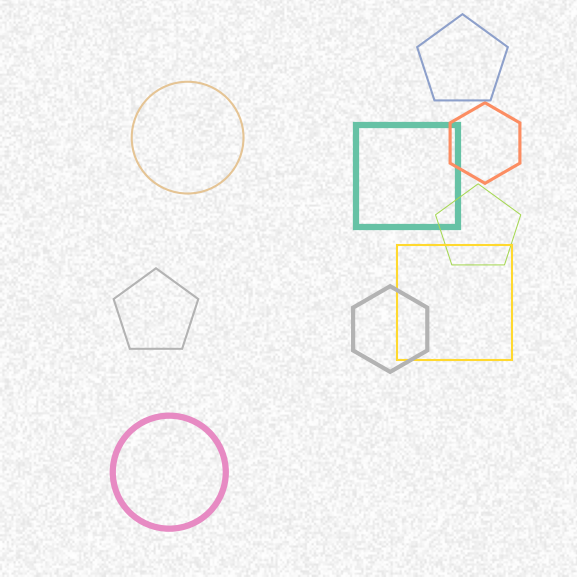[{"shape": "square", "thickness": 3, "radius": 0.44, "center": [0.705, 0.694]}, {"shape": "hexagon", "thickness": 1.5, "radius": 0.35, "center": [0.84, 0.751]}, {"shape": "pentagon", "thickness": 1, "radius": 0.41, "center": [0.801, 0.892]}, {"shape": "circle", "thickness": 3, "radius": 0.49, "center": [0.293, 0.182]}, {"shape": "pentagon", "thickness": 0.5, "radius": 0.39, "center": [0.828, 0.603]}, {"shape": "square", "thickness": 1, "radius": 0.5, "center": [0.788, 0.475]}, {"shape": "circle", "thickness": 1, "radius": 0.48, "center": [0.325, 0.761]}, {"shape": "pentagon", "thickness": 1, "radius": 0.39, "center": [0.27, 0.457]}, {"shape": "hexagon", "thickness": 2, "radius": 0.37, "center": [0.676, 0.429]}]